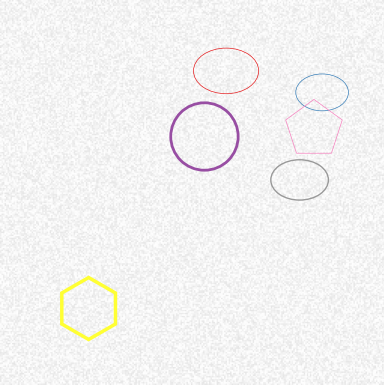[{"shape": "oval", "thickness": 0.5, "radius": 0.42, "center": [0.587, 0.816]}, {"shape": "oval", "thickness": 0.5, "radius": 0.34, "center": [0.837, 0.76]}, {"shape": "circle", "thickness": 2, "radius": 0.44, "center": [0.531, 0.645]}, {"shape": "hexagon", "thickness": 2.5, "radius": 0.4, "center": [0.23, 0.199]}, {"shape": "pentagon", "thickness": 0.5, "radius": 0.39, "center": [0.815, 0.665]}, {"shape": "oval", "thickness": 1, "radius": 0.37, "center": [0.778, 0.533]}]